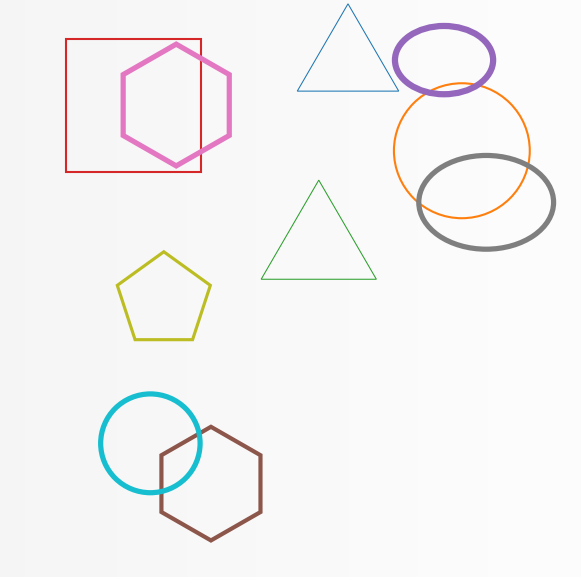[{"shape": "triangle", "thickness": 0.5, "radius": 0.5, "center": [0.599, 0.892]}, {"shape": "circle", "thickness": 1, "radius": 0.58, "center": [0.795, 0.738]}, {"shape": "triangle", "thickness": 0.5, "radius": 0.57, "center": [0.548, 0.573]}, {"shape": "square", "thickness": 1, "radius": 0.58, "center": [0.23, 0.816]}, {"shape": "oval", "thickness": 3, "radius": 0.42, "center": [0.764, 0.895]}, {"shape": "hexagon", "thickness": 2, "radius": 0.49, "center": [0.363, 0.162]}, {"shape": "hexagon", "thickness": 2.5, "radius": 0.53, "center": [0.303, 0.817]}, {"shape": "oval", "thickness": 2.5, "radius": 0.58, "center": [0.836, 0.649]}, {"shape": "pentagon", "thickness": 1.5, "radius": 0.42, "center": [0.282, 0.479]}, {"shape": "circle", "thickness": 2.5, "radius": 0.43, "center": [0.259, 0.231]}]